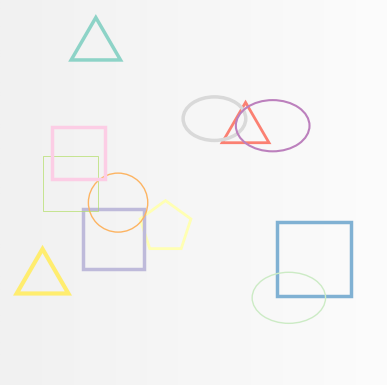[{"shape": "triangle", "thickness": 2.5, "radius": 0.37, "center": [0.247, 0.881]}, {"shape": "pentagon", "thickness": 2, "radius": 0.35, "center": [0.427, 0.41]}, {"shape": "square", "thickness": 2.5, "radius": 0.39, "center": [0.293, 0.379]}, {"shape": "triangle", "thickness": 2, "radius": 0.35, "center": [0.634, 0.664]}, {"shape": "square", "thickness": 2.5, "radius": 0.48, "center": [0.81, 0.328]}, {"shape": "circle", "thickness": 1, "radius": 0.38, "center": [0.305, 0.474]}, {"shape": "square", "thickness": 0.5, "radius": 0.36, "center": [0.182, 0.522]}, {"shape": "square", "thickness": 2.5, "radius": 0.34, "center": [0.202, 0.603]}, {"shape": "oval", "thickness": 2.5, "radius": 0.4, "center": [0.553, 0.692]}, {"shape": "oval", "thickness": 1.5, "radius": 0.48, "center": [0.704, 0.673]}, {"shape": "oval", "thickness": 1, "radius": 0.47, "center": [0.745, 0.226]}, {"shape": "triangle", "thickness": 3, "radius": 0.39, "center": [0.11, 0.276]}]